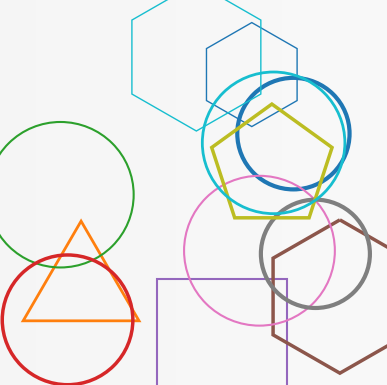[{"shape": "hexagon", "thickness": 1, "radius": 0.68, "center": [0.65, 0.806]}, {"shape": "circle", "thickness": 3, "radius": 0.72, "center": [0.757, 0.653]}, {"shape": "triangle", "thickness": 2, "radius": 0.86, "center": [0.209, 0.253]}, {"shape": "circle", "thickness": 1.5, "radius": 0.94, "center": [0.156, 0.494]}, {"shape": "circle", "thickness": 2.5, "radius": 0.84, "center": [0.174, 0.169]}, {"shape": "square", "thickness": 1.5, "radius": 0.84, "center": [0.574, 0.106]}, {"shape": "hexagon", "thickness": 2.5, "radius": 1.0, "center": [0.877, 0.23]}, {"shape": "circle", "thickness": 1.5, "radius": 0.97, "center": [0.67, 0.349]}, {"shape": "circle", "thickness": 3, "radius": 0.7, "center": [0.814, 0.341]}, {"shape": "pentagon", "thickness": 2.5, "radius": 0.82, "center": [0.702, 0.566]}, {"shape": "circle", "thickness": 2, "radius": 0.92, "center": [0.706, 0.629]}, {"shape": "hexagon", "thickness": 1, "radius": 0.96, "center": [0.507, 0.852]}]